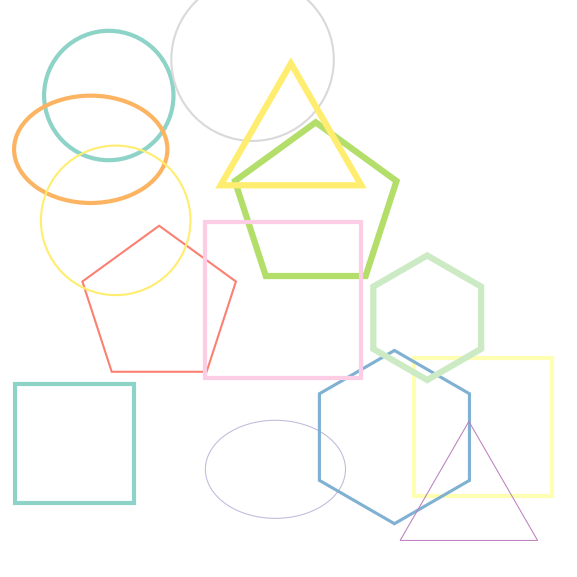[{"shape": "square", "thickness": 2, "radius": 0.52, "center": [0.129, 0.231]}, {"shape": "circle", "thickness": 2, "radius": 0.56, "center": [0.188, 0.834]}, {"shape": "square", "thickness": 2, "radius": 0.6, "center": [0.837, 0.259]}, {"shape": "oval", "thickness": 0.5, "radius": 0.61, "center": [0.477, 0.186]}, {"shape": "pentagon", "thickness": 1, "radius": 0.7, "center": [0.276, 0.468]}, {"shape": "hexagon", "thickness": 1.5, "radius": 0.75, "center": [0.683, 0.242]}, {"shape": "oval", "thickness": 2, "radius": 0.66, "center": [0.157, 0.741]}, {"shape": "pentagon", "thickness": 3, "radius": 0.74, "center": [0.547, 0.64]}, {"shape": "square", "thickness": 2, "radius": 0.67, "center": [0.491, 0.479]}, {"shape": "circle", "thickness": 1, "radius": 0.7, "center": [0.437, 0.896]}, {"shape": "triangle", "thickness": 0.5, "radius": 0.69, "center": [0.812, 0.132]}, {"shape": "hexagon", "thickness": 3, "radius": 0.54, "center": [0.74, 0.449]}, {"shape": "circle", "thickness": 1, "radius": 0.65, "center": [0.2, 0.618]}, {"shape": "triangle", "thickness": 3, "radius": 0.7, "center": [0.504, 0.749]}]